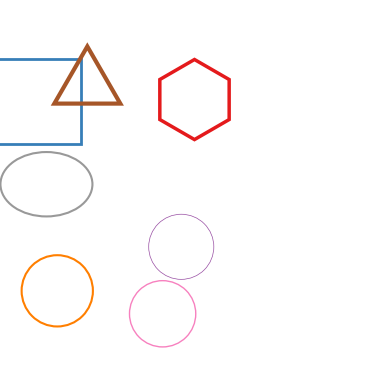[{"shape": "hexagon", "thickness": 2.5, "radius": 0.52, "center": [0.505, 0.741]}, {"shape": "square", "thickness": 2, "radius": 0.55, "center": [0.1, 0.736]}, {"shape": "circle", "thickness": 0.5, "radius": 0.42, "center": [0.471, 0.359]}, {"shape": "circle", "thickness": 1.5, "radius": 0.46, "center": [0.149, 0.245]}, {"shape": "triangle", "thickness": 3, "radius": 0.49, "center": [0.227, 0.78]}, {"shape": "circle", "thickness": 1, "radius": 0.43, "center": [0.422, 0.185]}, {"shape": "oval", "thickness": 1.5, "radius": 0.6, "center": [0.121, 0.521]}]